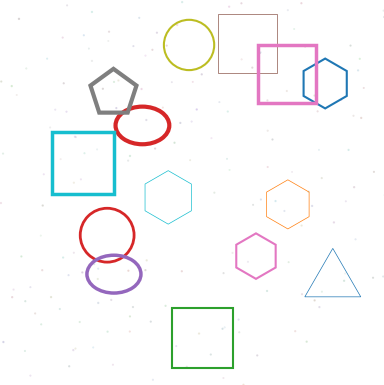[{"shape": "hexagon", "thickness": 1.5, "radius": 0.32, "center": [0.845, 0.783]}, {"shape": "triangle", "thickness": 0.5, "radius": 0.42, "center": [0.864, 0.271]}, {"shape": "hexagon", "thickness": 0.5, "radius": 0.32, "center": [0.748, 0.469]}, {"shape": "square", "thickness": 1.5, "radius": 0.39, "center": [0.527, 0.122]}, {"shape": "circle", "thickness": 2, "radius": 0.35, "center": [0.278, 0.389]}, {"shape": "oval", "thickness": 3, "radius": 0.35, "center": [0.37, 0.674]}, {"shape": "oval", "thickness": 2.5, "radius": 0.35, "center": [0.296, 0.288]}, {"shape": "square", "thickness": 0.5, "radius": 0.38, "center": [0.643, 0.887]}, {"shape": "square", "thickness": 2.5, "radius": 0.38, "center": [0.745, 0.807]}, {"shape": "hexagon", "thickness": 1.5, "radius": 0.3, "center": [0.665, 0.335]}, {"shape": "pentagon", "thickness": 3, "radius": 0.31, "center": [0.295, 0.758]}, {"shape": "circle", "thickness": 1.5, "radius": 0.33, "center": [0.491, 0.883]}, {"shape": "hexagon", "thickness": 0.5, "radius": 0.35, "center": [0.437, 0.487]}, {"shape": "square", "thickness": 2.5, "radius": 0.4, "center": [0.215, 0.577]}]